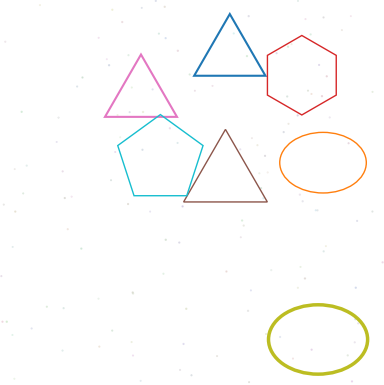[{"shape": "triangle", "thickness": 1.5, "radius": 0.53, "center": [0.597, 0.857]}, {"shape": "oval", "thickness": 1, "radius": 0.56, "center": [0.839, 0.577]}, {"shape": "hexagon", "thickness": 1, "radius": 0.52, "center": [0.784, 0.805]}, {"shape": "triangle", "thickness": 1, "radius": 0.63, "center": [0.586, 0.538]}, {"shape": "triangle", "thickness": 1.5, "radius": 0.54, "center": [0.366, 0.75]}, {"shape": "oval", "thickness": 2.5, "radius": 0.64, "center": [0.826, 0.118]}, {"shape": "pentagon", "thickness": 1, "radius": 0.58, "center": [0.417, 0.586]}]